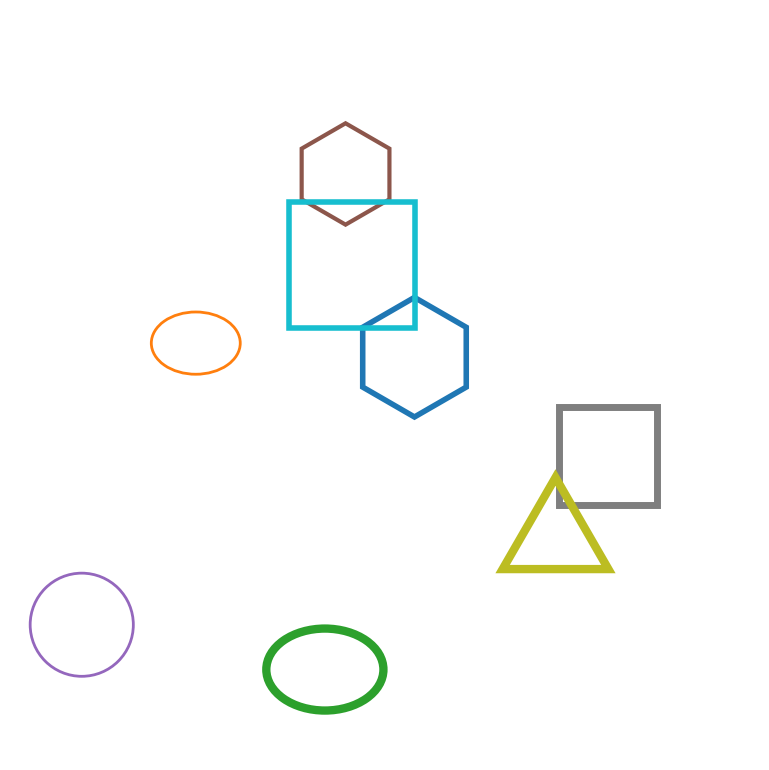[{"shape": "hexagon", "thickness": 2, "radius": 0.39, "center": [0.538, 0.536]}, {"shape": "oval", "thickness": 1, "radius": 0.29, "center": [0.254, 0.554]}, {"shape": "oval", "thickness": 3, "radius": 0.38, "center": [0.422, 0.13]}, {"shape": "circle", "thickness": 1, "radius": 0.33, "center": [0.106, 0.189]}, {"shape": "hexagon", "thickness": 1.5, "radius": 0.33, "center": [0.449, 0.774]}, {"shape": "square", "thickness": 2.5, "radius": 0.32, "center": [0.79, 0.408]}, {"shape": "triangle", "thickness": 3, "radius": 0.4, "center": [0.721, 0.301]}, {"shape": "square", "thickness": 2, "radius": 0.41, "center": [0.457, 0.656]}]